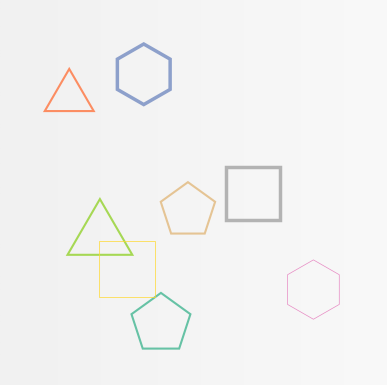[{"shape": "pentagon", "thickness": 1.5, "radius": 0.4, "center": [0.415, 0.159]}, {"shape": "triangle", "thickness": 1.5, "radius": 0.36, "center": [0.179, 0.748]}, {"shape": "hexagon", "thickness": 2.5, "radius": 0.39, "center": [0.371, 0.807]}, {"shape": "hexagon", "thickness": 0.5, "radius": 0.39, "center": [0.809, 0.248]}, {"shape": "triangle", "thickness": 1.5, "radius": 0.48, "center": [0.258, 0.386]}, {"shape": "square", "thickness": 0.5, "radius": 0.36, "center": [0.329, 0.301]}, {"shape": "pentagon", "thickness": 1.5, "radius": 0.37, "center": [0.485, 0.453]}, {"shape": "square", "thickness": 2.5, "radius": 0.35, "center": [0.652, 0.497]}]